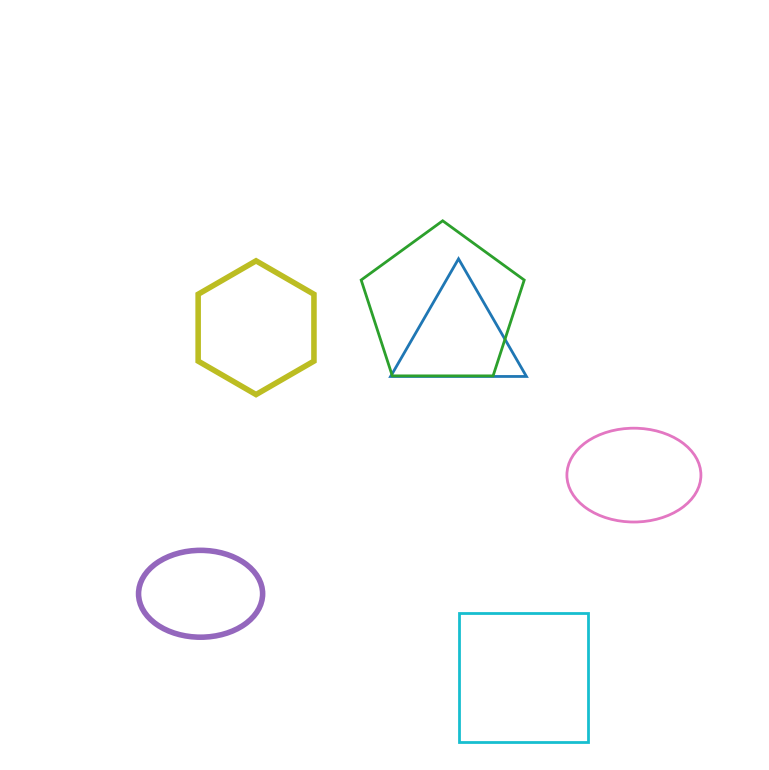[{"shape": "triangle", "thickness": 1, "radius": 0.51, "center": [0.595, 0.562]}, {"shape": "pentagon", "thickness": 1, "radius": 0.56, "center": [0.575, 0.602]}, {"shape": "oval", "thickness": 2, "radius": 0.4, "center": [0.261, 0.229]}, {"shape": "oval", "thickness": 1, "radius": 0.44, "center": [0.823, 0.383]}, {"shape": "hexagon", "thickness": 2, "radius": 0.43, "center": [0.333, 0.574]}, {"shape": "square", "thickness": 1, "radius": 0.42, "center": [0.68, 0.121]}]